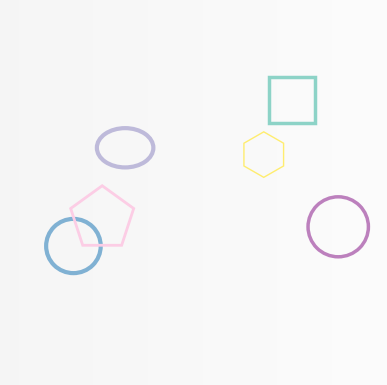[{"shape": "square", "thickness": 2.5, "radius": 0.3, "center": [0.753, 0.74]}, {"shape": "oval", "thickness": 3, "radius": 0.36, "center": [0.323, 0.616]}, {"shape": "circle", "thickness": 3, "radius": 0.35, "center": [0.189, 0.361]}, {"shape": "pentagon", "thickness": 2, "radius": 0.43, "center": [0.264, 0.432]}, {"shape": "circle", "thickness": 2.5, "radius": 0.39, "center": [0.873, 0.411]}, {"shape": "hexagon", "thickness": 1, "radius": 0.3, "center": [0.681, 0.598]}]